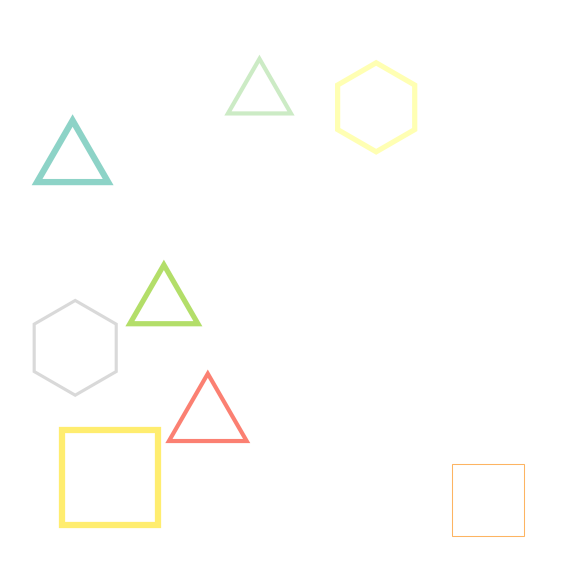[{"shape": "triangle", "thickness": 3, "radius": 0.36, "center": [0.126, 0.719]}, {"shape": "hexagon", "thickness": 2.5, "radius": 0.39, "center": [0.651, 0.813]}, {"shape": "triangle", "thickness": 2, "radius": 0.39, "center": [0.36, 0.274]}, {"shape": "square", "thickness": 0.5, "radius": 0.31, "center": [0.845, 0.133]}, {"shape": "triangle", "thickness": 2.5, "radius": 0.34, "center": [0.284, 0.473]}, {"shape": "hexagon", "thickness": 1.5, "radius": 0.41, "center": [0.13, 0.397]}, {"shape": "triangle", "thickness": 2, "radius": 0.32, "center": [0.449, 0.834]}, {"shape": "square", "thickness": 3, "radius": 0.41, "center": [0.191, 0.172]}]